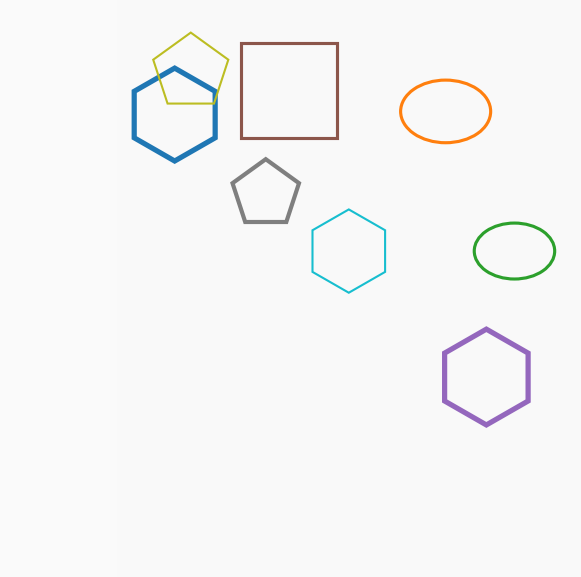[{"shape": "hexagon", "thickness": 2.5, "radius": 0.4, "center": [0.301, 0.801]}, {"shape": "oval", "thickness": 1.5, "radius": 0.39, "center": [0.767, 0.806]}, {"shape": "oval", "thickness": 1.5, "radius": 0.35, "center": [0.885, 0.564]}, {"shape": "hexagon", "thickness": 2.5, "radius": 0.41, "center": [0.837, 0.346]}, {"shape": "square", "thickness": 1.5, "radius": 0.41, "center": [0.498, 0.843]}, {"shape": "pentagon", "thickness": 2, "radius": 0.3, "center": [0.457, 0.663]}, {"shape": "pentagon", "thickness": 1, "radius": 0.34, "center": [0.328, 0.875]}, {"shape": "hexagon", "thickness": 1, "radius": 0.36, "center": [0.6, 0.564]}]